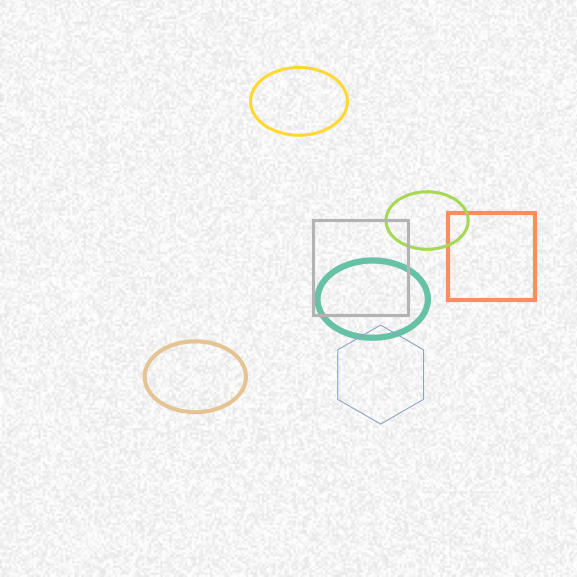[{"shape": "oval", "thickness": 3, "radius": 0.48, "center": [0.645, 0.481]}, {"shape": "square", "thickness": 2, "radius": 0.38, "center": [0.851, 0.554]}, {"shape": "hexagon", "thickness": 0.5, "radius": 0.43, "center": [0.659, 0.351]}, {"shape": "oval", "thickness": 1.5, "radius": 0.36, "center": [0.74, 0.617]}, {"shape": "oval", "thickness": 1.5, "radius": 0.42, "center": [0.518, 0.824]}, {"shape": "oval", "thickness": 2, "radius": 0.44, "center": [0.338, 0.347]}, {"shape": "square", "thickness": 1.5, "radius": 0.41, "center": [0.625, 0.536]}]